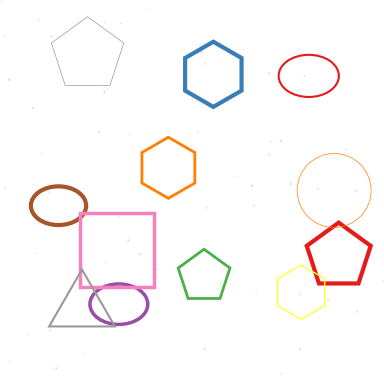[{"shape": "pentagon", "thickness": 3, "radius": 0.44, "center": [0.88, 0.334]}, {"shape": "oval", "thickness": 1.5, "radius": 0.39, "center": [0.802, 0.803]}, {"shape": "hexagon", "thickness": 3, "radius": 0.42, "center": [0.554, 0.807]}, {"shape": "pentagon", "thickness": 2, "radius": 0.35, "center": [0.53, 0.282]}, {"shape": "oval", "thickness": 2.5, "radius": 0.38, "center": [0.309, 0.21]}, {"shape": "hexagon", "thickness": 2, "radius": 0.4, "center": [0.437, 0.564]}, {"shape": "circle", "thickness": 0.5, "radius": 0.48, "center": [0.868, 0.505]}, {"shape": "hexagon", "thickness": 1, "radius": 0.35, "center": [0.782, 0.241]}, {"shape": "oval", "thickness": 3, "radius": 0.36, "center": [0.152, 0.466]}, {"shape": "square", "thickness": 2.5, "radius": 0.48, "center": [0.304, 0.351]}, {"shape": "pentagon", "thickness": 0.5, "radius": 0.49, "center": [0.227, 0.858]}, {"shape": "triangle", "thickness": 1.5, "radius": 0.49, "center": [0.213, 0.201]}]